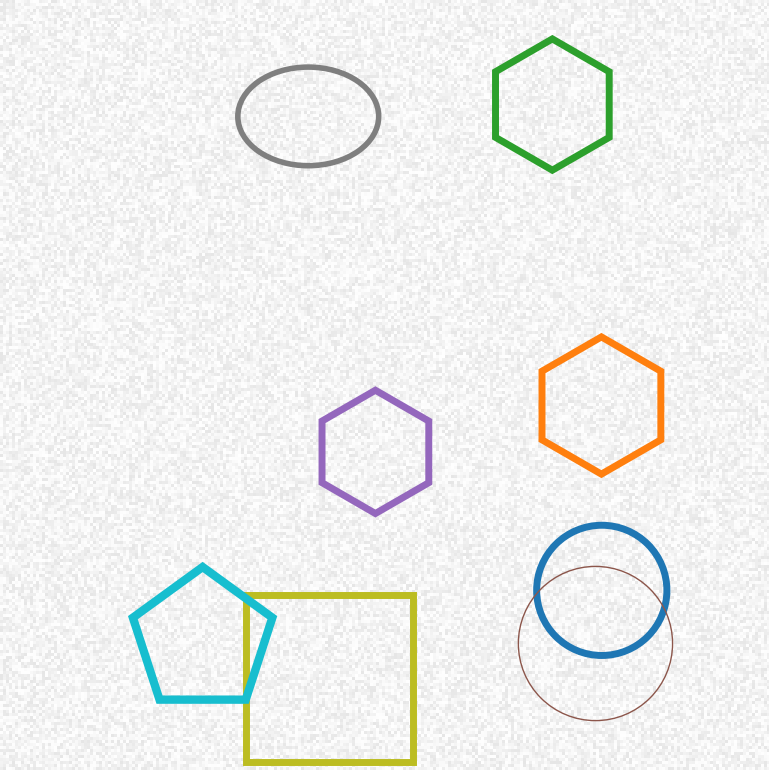[{"shape": "circle", "thickness": 2.5, "radius": 0.42, "center": [0.782, 0.233]}, {"shape": "hexagon", "thickness": 2.5, "radius": 0.45, "center": [0.781, 0.473]}, {"shape": "hexagon", "thickness": 2.5, "radius": 0.43, "center": [0.717, 0.864]}, {"shape": "hexagon", "thickness": 2.5, "radius": 0.4, "center": [0.488, 0.413]}, {"shape": "circle", "thickness": 0.5, "radius": 0.5, "center": [0.773, 0.164]}, {"shape": "oval", "thickness": 2, "radius": 0.46, "center": [0.4, 0.849]}, {"shape": "square", "thickness": 2.5, "radius": 0.54, "center": [0.428, 0.118]}, {"shape": "pentagon", "thickness": 3, "radius": 0.48, "center": [0.263, 0.168]}]